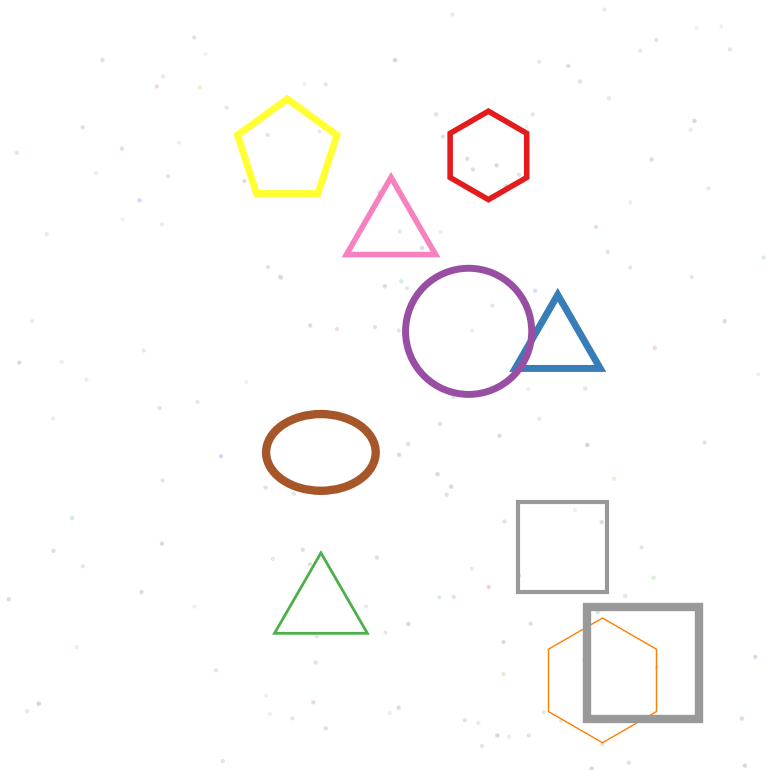[{"shape": "hexagon", "thickness": 2, "radius": 0.29, "center": [0.634, 0.798]}, {"shape": "triangle", "thickness": 2.5, "radius": 0.32, "center": [0.724, 0.553]}, {"shape": "triangle", "thickness": 1, "radius": 0.35, "center": [0.417, 0.212]}, {"shape": "circle", "thickness": 2.5, "radius": 0.41, "center": [0.609, 0.57]}, {"shape": "hexagon", "thickness": 0.5, "radius": 0.4, "center": [0.782, 0.116]}, {"shape": "pentagon", "thickness": 2.5, "radius": 0.34, "center": [0.373, 0.804]}, {"shape": "oval", "thickness": 3, "radius": 0.36, "center": [0.417, 0.412]}, {"shape": "triangle", "thickness": 2, "radius": 0.33, "center": [0.508, 0.703]}, {"shape": "square", "thickness": 3, "radius": 0.36, "center": [0.835, 0.139]}, {"shape": "square", "thickness": 1.5, "radius": 0.29, "center": [0.731, 0.29]}]